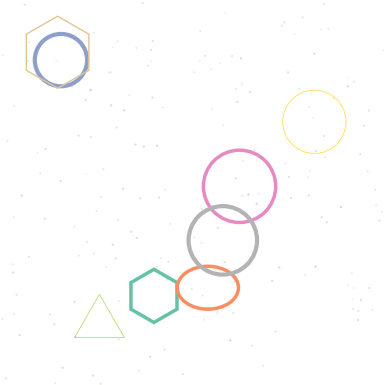[{"shape": "hexagon", "thickness": 2.5, "radius": 0.35, "center": [0.4, 0.231]}, {"shape": "oval", "thickness": 2.5, "radius": 0.4, "center": [0.54, 0.253]}, {"shape": "circle", "thickness": 3, "radius": 0.34, "center": [0.158, 0.844]}, {"shape": "circle", "thickness": 2.5, "radius": 0.47, "center": [0.622, 0.516]}, {"shape": "triangle", "thickness": 0.5, "radius": 0.37, "center": [0.258, 0.161]}, {"shape": "circle", "thickness": 0.5, "radius": 0.41, "center": [0.817, 0.684]}, {"shape": "hexagon", "thickness": 1, "radius": 0.47, "center": [0.15, 0.864]}, {"shape": "circle", "thickness": 3, "radius": 0.44, "center": [0.579, 0.376]}]